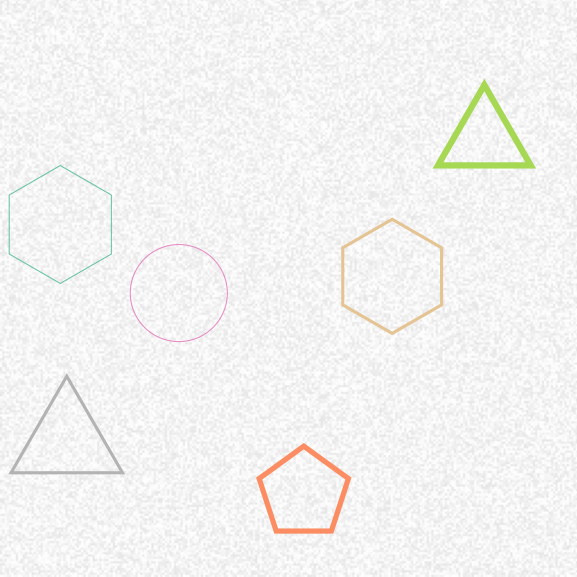[{"shape": "hexagon", "thickness": 0.5, "radius": 0.51, "center": [0.104, 0.61]}, {"shape": "pentagon", "thickness": 2.5, "radius": 0.41, "center": [0.526, 0.145]}, {"shape": "circle", "thickness": 0.5, "radius": 0.42, "center": [0.31, 0.492]}, {"shape": "triangle", "thickness": 3, "radius": 0.46, "center": [0.839, 0.759]}, {"shape": "hexagon", "thickness": 1.5, "radius": 0.49, "center": [0.679, 0.521]}, {"shape": "triangle", "thickness": 1.5, "radius": 0.56, "center": [0.116, 0.236]}]